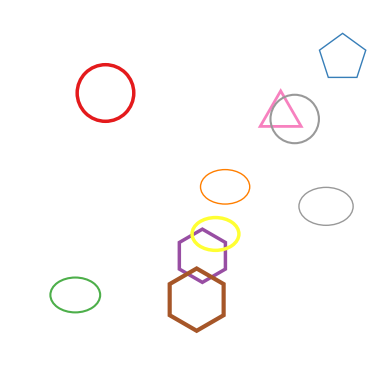[{"shape": "circle", "thickness": 2.5, "radius": 0.37, "center": [0.274, 0.758]}, {"shape": "pentagon", "thickness": 1, "radius": 0.32, "center": [0.89, 0.85]}, {"shape": "oval", "thickness": 1.5, "radius": 0.32, "center": [0.196, 0.234]}, {"shape": "hexagon", "thickness": 2.5, "radius": 0.35, "center": [0.526, 0.336]}, {"shape": "oval", "thickness": 1, "radius": 0.32, "center": [0.585, 0.515]}, {"shape": "oval", "thickness": 2.5, "radius": 0.3, "center": [0.56, 0.392]}, {"shape": "hexagon", "thickness": 3, "radius": 0.4, "center": [0.511, 0.222]}, {"shape": "triangle", "thickness": 2, "radius": 0.31, "center": [0.729, 0.702]}, {"shape": "circle", "thickness": 1.5, "radius": 0.31, "center": [0.765, 0.691]}, {"shape": "oval", "thickness": 1, "radius": 0.35, "center": [0.847, 0.464]}]